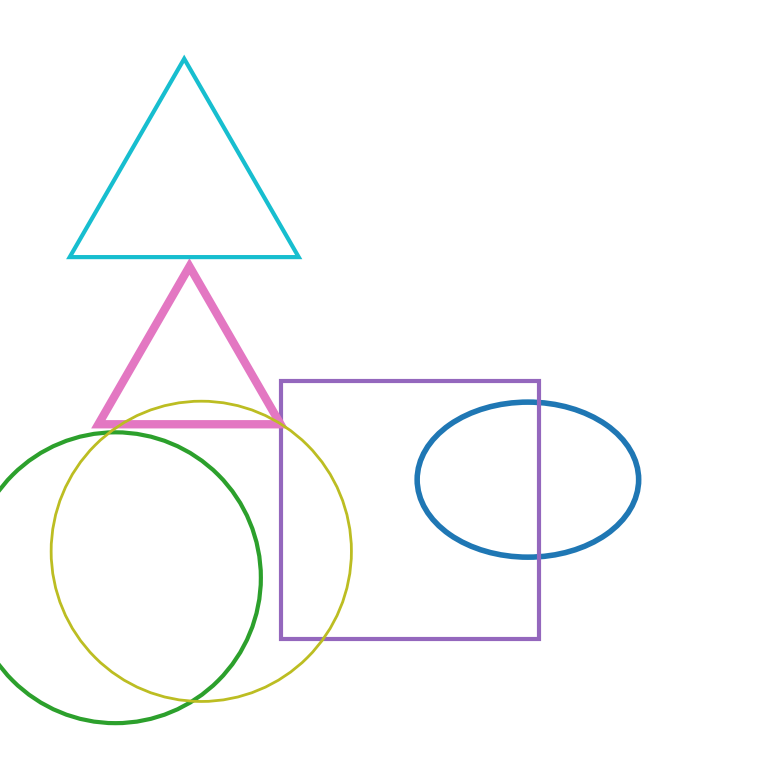[{"shape": "oval", "thickness": 2, "radius": 0.72, "center": [0.686, 0.377]}, {"shape": "circle", "thickness": 1.5, "radius": 0.94, "center": [0.15, 0.25]}, {"shape": "square", "thickness": 1.5, "radius": 0.84, "center": [0.533, 0.338]}, {"shape": "triangle", "thickness": 3, "radius": 0.68, "center": [0.246, 0.517]}, {"shape": "circle", "thickness": 1, "radius": 0.97, "center": [0.261, 0.284]}, {"shape": "triangle", "thickness": 1.5, "radius": 0.86, "center": [0.239, 0.752]}]